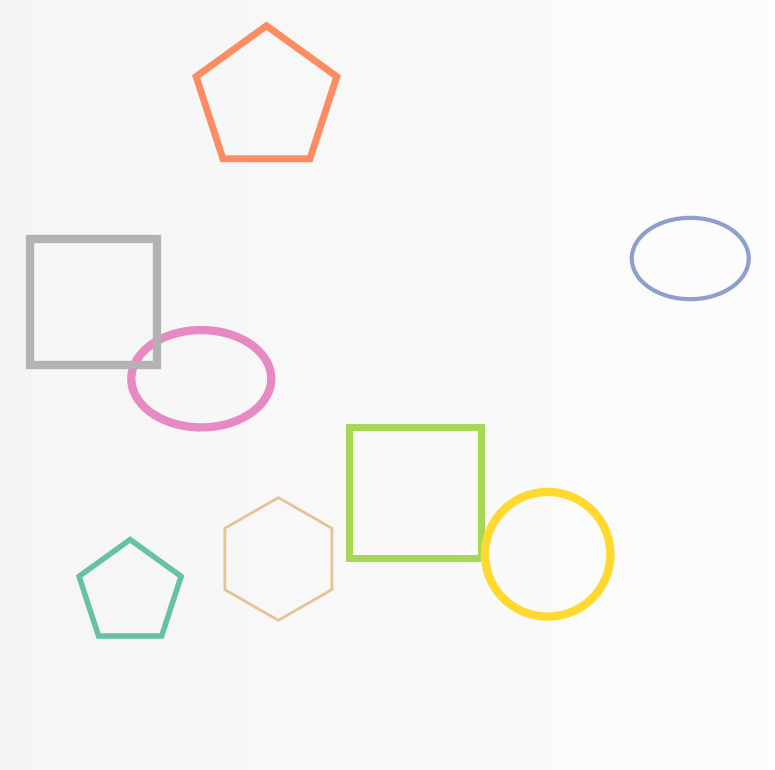[{"shape": "pentagon", "thickness": 2, "radius": 0.35, "center": [0.168, 0.23]}, {"shape": "pentagon", "thickness": 2.5, "radius": 0.48, "center": [0.344, 0.871]}, {"shape": "oval", "thickness": 1.5, "radius": 0.38, "center": [0.891, 0.664]}, {"shape": "oval", "thickness": 3, "radius": 0.45, "center": [0.26, 0.508]}, {"shape": "square", "thickness": 2.5, "radius": 0.42, "center": [0.536, 0.36]}, {"shape": "circle", "thickness": 3, "radius": 0.4, "center": [0.707, 0.28]}, {"shape": "hexagon", "thickness": 1, "radius": 0.4, "center": [0.359, 0.274]}, {"shape": "square", "thickness": 3, "radius": 0.41, "center": [0.12, 0.608]}]